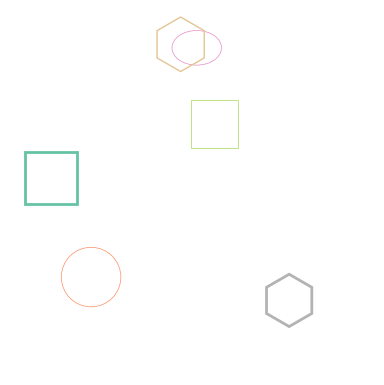[{"shape": "square", "thickness": 2, "radius": 0.34, "center": [0.133, 0.537]}, {"shape": "circle", "thickness": 0.5, "radius": 0.39, "center": [0.237, 0.28]}, {"shape": "oval", "thickness": 0.5, "radius": 0.32, "center": [0.511, 0.876]}, {"shape": "square", "thickness": 0.5, "radius": 0.31, "center": [0.557, 0.678]}, {"shape": "hexagon", "thickness": 1, "radius": 0.35, "center": [0.469, 0.885]}, {"shape": "hexagon", "thickness": 2, "radius": 0.34, "center": [0.751, 0.22]}]